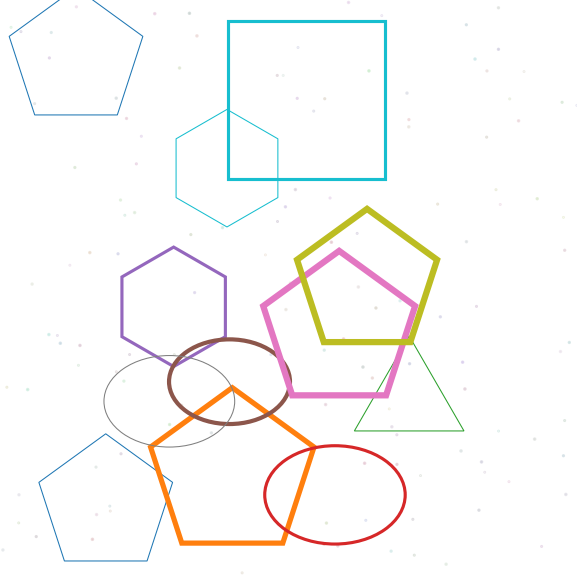[{"shape": "pentagon", "thickness": 0.5, "radius": 0.61, "center": [0.132, 0.899]}, {"shape": "pentagon", "thickness": 0.5, "radius": 0.61, "center": [0.183, 0.126]}, {"shape": "pentagon", "thickness": 2.5, "radius": 0.74, "center": [0.402, 0.179]}, {"shape": "triangle", "thickness": 0.5, "radius": 0.55, "center": [0.709, 0.308]}, {"shape": "oval", "thickness": 1.5, "radius": 0.61, "center": [0.58, 0.142]}, {"shape": "hexagon", "thickness": 1.5, "radius": 0.52, "center": [0.301, 0.468]}, {"shape": "oval", "thickness": 2, "radius": 0.52, "center": [0.397, 0.338]}, {"shape": "pentagon", "thickness": 3, "radius": 0.69, "center": [0.587, 0.426]}, {"shape": "oval", "thickness": 0.5, "radius": 0.57, "center": [0.293, 0.304]}, {"shape": "pentagon", "thickness": 3, "radius": 0.64, "center": [0.636, 0.51]}, {"shape": "hexagon", "thickness": 0.5, "radius": 0.51, "center": [0.393, 0.708]}, {"shape": "square", "thickness": 1.5, "radius": 0.68, "center": [0.531, 0.826]}]